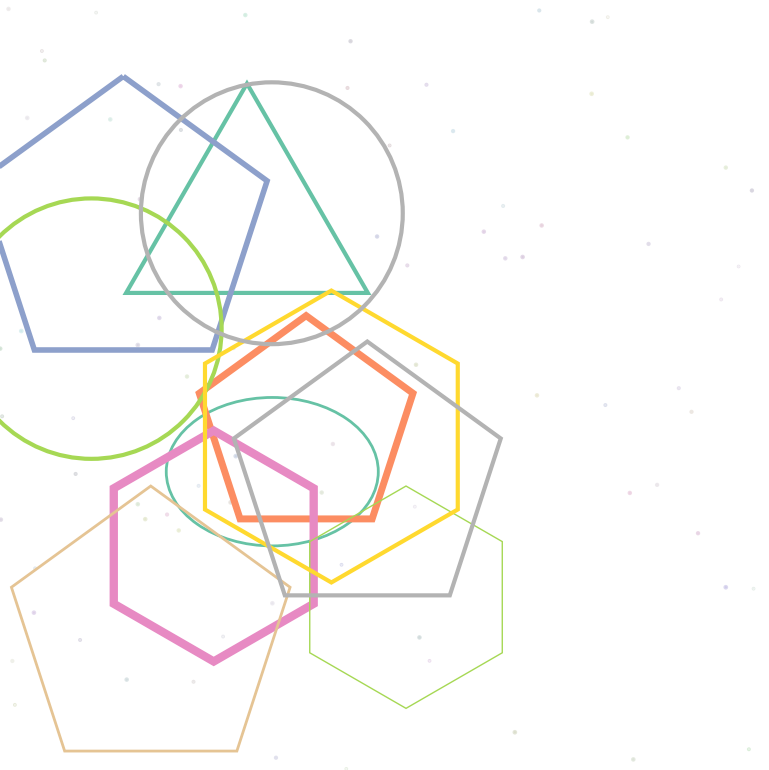[{"shape": "oval", "thickness": 1, "radius": 0.69, "center": [0.354, 0.387]}, {"shape": "triangle", "thickness": 1.5, "radius": 0.91, "center": [0.321, 0.71]}, {"shape": "pentagon", "thickness": 2.5, "radius": 0.73, "center": [0.398, 0.444]}, {"shape": "pentagon", "thickness": 2, "radius": 0.98, "center": [0.16, 0.704]}, {"shape": "hexagon", "thickness": 3, "radius": 0.75, "center": [0.278, 0.291]}, {"shape": "hexagon", "thickness": 0.5, "radius": 0.72, "center": [0.527, 0.224]}, {"shape": "circle", "thickness": 1.5, "radius": 0.85, "center": [0.119, 0.573]}, {"shape": "hexagon", "thickness": 1.5, "radius": 0.95, "center": [0.43, 0.433]}, {"shape": "pentagon", "thickness": 1, "radius": 0.95, "center": [0.196, 0.179]}, {"shape": "pentagon", "thickness": 1.5, "radius": 0.91, "center": [0.477, 0.374]}, {"shape": "circle", "thickness": 1.5, "radius": 0.85, "center": [0.353, 0.723]}]